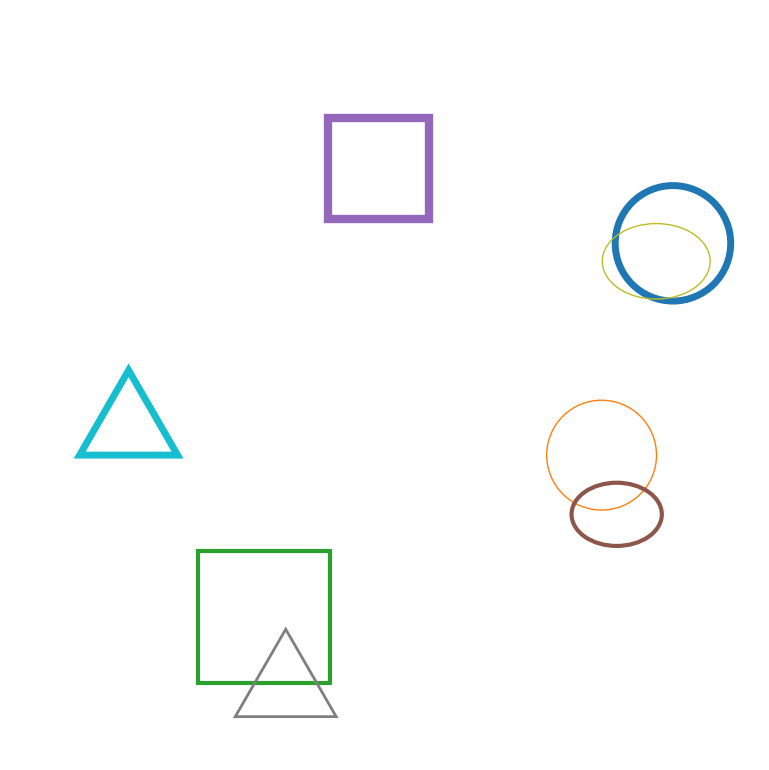[{"shape": "circle", "thickness": 2.5, "radius": 0.37, "center": [0.874, 0.684]}, {"shape": "circle", "thickness": 0.5, "radius": 0.36, "center": [0.781, 0.409]}, {"shape": "square", "thickness": 1.5, "radius": 0.43, "center": [0.343, 0.199]}, {"shape": "square", "thickness": 3, "radius": 0.33, "center": [0.492, 0.782]}, {"shape": "oval", "thickness": 1.5, "radius": 0.29, "center": [0.801, 0.332]}, {"shape": "triangle", "thickness": 1, "radius": 0.38, "center": [0.371, 0.107]}, {"shape": "oval", "thickness": 0.5, "radius": 0.35, "center": [0.852, 0.661]}, {"shape": "triangle", "thickness": 2.5, "radius": 0.37, "center": [0.167, 0.446]}]